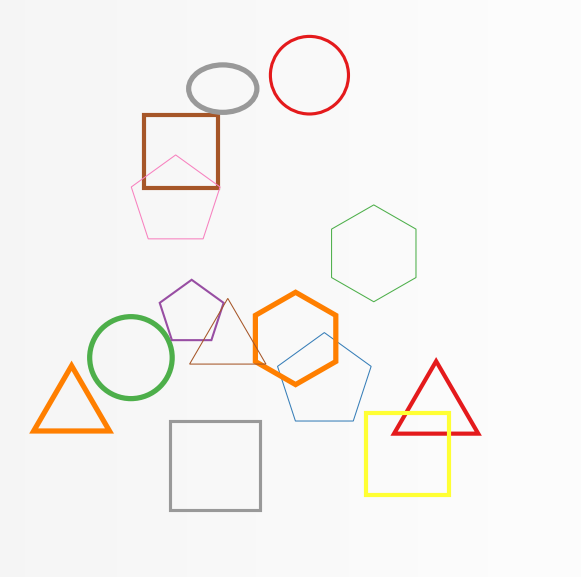[{"shape": "circle", "thickness": 1.5, "radius": 0.34, "center": [0.532, 0.869]}, {"shape": "triangle", "thickness": 2, "radius": 0.42, "center": [0.75, 0.29]}, {"shape": "pentagon", "thickness": 0.5, "radius": 0.42, "center": [0.558, 0.339]}, {"shape": "circle", "thickness": 2.5, "radius": 0.35, "center": [0.225, 0.38]}, {"shape": "hexagon", "thickness": 0.5, "radius": 0.42, "center": [0.643, 0.56]}, {"shape": "pentagon", "thickness": 1, "radius": 0.29, "center": [0.33, 0.457]}, {"shape": "hexagon", "thickness": 2.5, "radius": 0.4, "center": [0.509, 0.413]}, {"shape": "triangle", "thickness": 2.5, "radius": 0.38, "center": [0.123, 0.29]}, {"shape": "square", "thickness": 2, "radius": 0.36, "center": [0.701, 0.213]}, {"shape": "square", "thickness": 2, "radius": 0.32, "center": [0.311, 0.737]}, {"shape": "triangle", "thickness": 0.5, "radius": 0.38, "center": [0.392, 0.407]}, {"shape": "pentagon", "thickness": 0.5, "radius": 0.4, "center": [0.302, 0.651]}, {"shape": "square", "thickness": 1.5, "radius": 0.39, "center": [0.369, 0.193]}, {"shape": "oval", "thickness": 2.5, "radius": 0.29, "center": [0.383, 0.846]}]